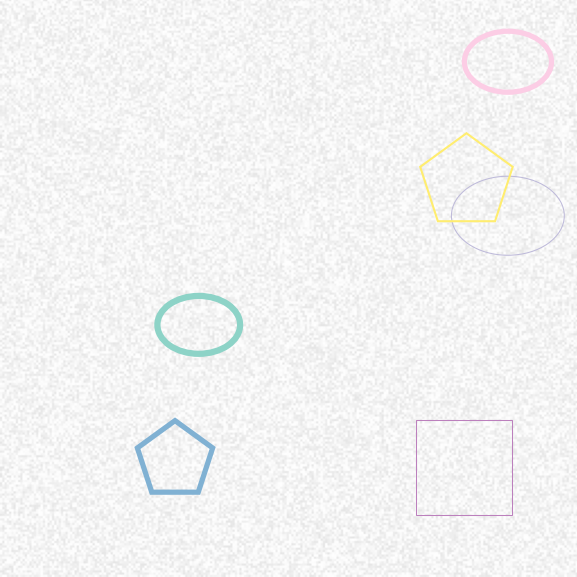[{"shape": "oval", "thickness": 3, "radius": 0.36, "center": [0.344, 0.437]}, {"shape": "oval", "thickness": 0.5, "radius": 0.49, "center": [0.879, 0.626]}, {"shape": "pentagon", "thickness": 2.5, "radius": 0.34, "center": [0.303, 0.202]}, {"shape": "oval", "thickness": 2.5, "radius": 0.38, "center": [0.88, 0.892]}, {"shape": "square", "thickness": 0.5, "radius": 0.42, "center": [0.804, 0.19]}, {"shape": "pentagon", "thickness": 1, "radius": 0.42, "center": [0.808, 0.684]}]